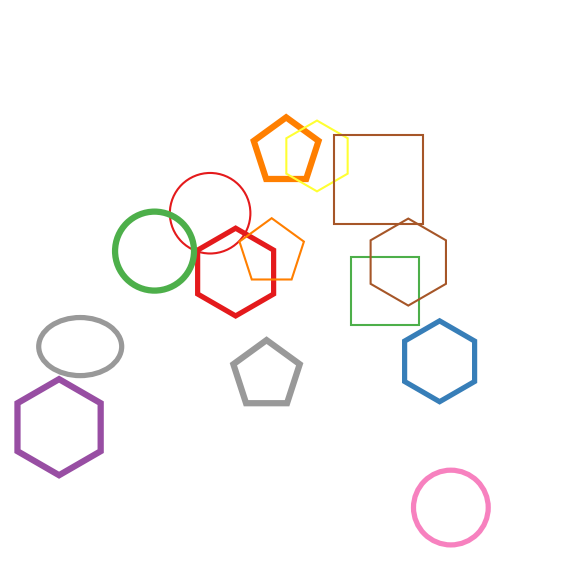[{"shape": "circle", "thickness": 1, "radius": 0.35, "center": [0.364, 0.63]}, {"shape": "hexagon", "thickness": 2.5, "radius": 0.38, "center": [0.408, 0.528]}, {"shape": "hexagon", "thickness": 2.5, "radius": 0.35, "center": [0.761, 0.374]}, {"shape": "circle", "thickness": 3, "radius": 0.34, "center": [0.268, 0.564]}, {"shape": "square", "thickness": 1, "radius": 0.29, "center": [0.667, 0.494]}, {"shape": "hexagon", "thickness": 3, "radius": 0.42, "center": [0.102, 0.259]}, {"shape": "pentagon", "thickness": 3, "radius": 0.29, "center": [0.496, 0.737]}, {"shape": "pentagon", "thickness": 1, "radius": 0.29, "center": [0.47, 0.563]}, {"shape": "hexagon", "thickness": 1, "radius": 0.31, "center": [0.549, 0.729]}, {"shape": "hexagon", "thickness": 1, "radius": 0.38, "center": [0.707, 0.545]}, {"shape": "square", "thickness": 1, "radius": 0.39, "center": [0.655, 0.689]}, {"shape": "circle", "thickness": 2.5, "radius": 0.32, "center": [0.781, 0.12]}, {"shape": "oval", "thickness": 2.5, "radius": 0.36, "center": [0.139, 0.399]}, {"shape": "pentagon", "thickness": 3, "radius": 0.3, "center": [0.462, 0.35]}]